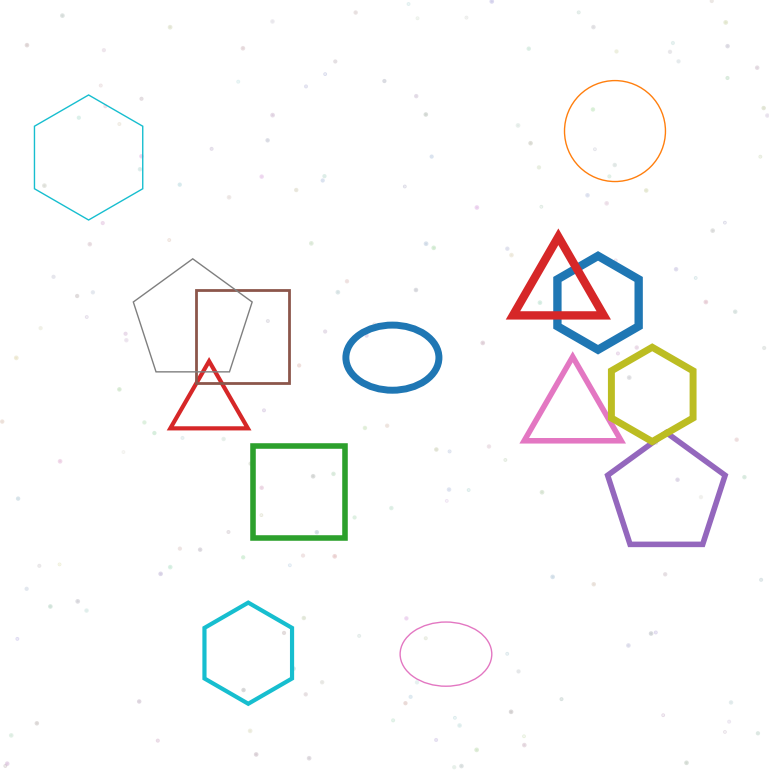[{"shape": "oval", "thickness": 2.5, "radius": 0.3, "center": [0.51, 0.536]}, {"shape": "hexagon", "thickness": 3, "radius": 0.3, "center": [0.777, 0.607]}, {"shape": "circle", "thickness": 0.5, "radius": 0.33, "center": [0.799, 0.83]}, {"shape": "square", "thickness": 2, "radius": 0.3, "center": [0.388, 0.361]}, {"shape": "triangle", "thickness": 1.5, "radius": 0.29, "center": [0.272, 0.473]}, {"shape": "triangle", "thickness": 3, "radius": 0.34, "center": [0.725, 0.624]}, {"shape": "pentagon", "thickness": 2, "radius": 0.4, "center": [0.865, 0.358]}, {"shape": "square", "thickness": 1, "radius": 0.3, "center": [0.315, 0.563]}, {"shape": "triangle", "thickness": 2, "radius": 0.36, "center": [0.744, 0.464]}, {"shape": "oval", "thickness": 0.5, "radius": 0.3, "center": [0.579, 0.15]}, {"shape": "pentagon", "thickness": 0.5, "radius": 0.41, "center": [0.25, 0.583]}, {"shape": "hexagon", "thickness": 2.5, "radius": 0.31, "center": [0.847, 0.488]}, {"shape": "hexagon", "thickness": 0.5, "radius": 0.41, "center": [0.115, 0.795]}, {"shape": "hexagon", "thickness": 1.5, "radius": 0.33, "center": [0.322, 0.152]}]